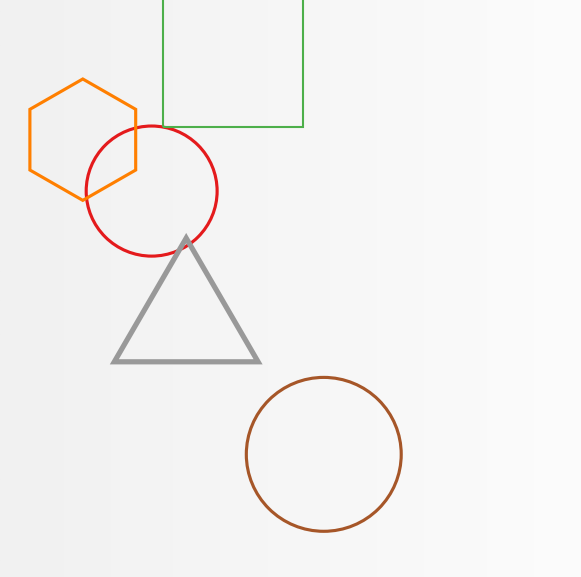[{"shape": "circle", "thickness": 1.5, "radius": 0.56, "center": [0.261, 0.668]}, {"shape": "square", "thickness": 1, "radius": 0.6, "center": [0.401, 0.9]}, {"shape": "hexagon", "thickness": 1.5, "radius": 0.53, "center": [0.142, 0.757]}, {"shape": "circle", "thickness": 1.5, "radius": 0.67, "center": [0.557, 0.212]}, {"shape": "triangle", "thickness": 2.5, "radius": 0.71, "center": [0.32, 0.444]}]